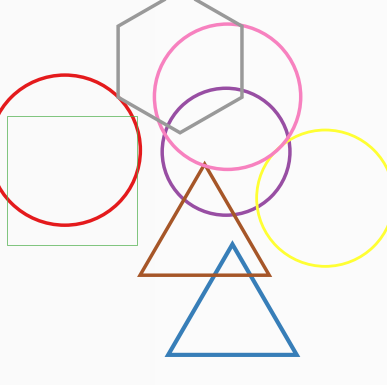[{"shape": "circle", "thickness": 2.5, "radius": 0.97, "center": [0.167, 0.61]}, {"shape": "triangle", "thickness": 3, "radius": 0.96, "center": [0.6, 0.174]}, {"shape": "square", "thickness": 0.5, "radius": 0.84, "center": [0.186, 0.53]}, {"shape": "circle", "thickness": 2.5, "radius": 0.82, "center": [0.583, 0.606]}, {"shape": "circle", "thickness": 2, "radius": 0.89, "center": [0.839, 0.485]}, {"shape": "triangle", "thickness": 2.5, "radius": 0.96, "center": [0.528, 0.381]}, {"shape": "circle", "thickness": 2.5, "radius": 0.94, "center": [0.587, 0.749]}, {"shape": "hexagon", "thickness": 2.5, "radius": 0.92, "center": [0.465, 0.84]}]